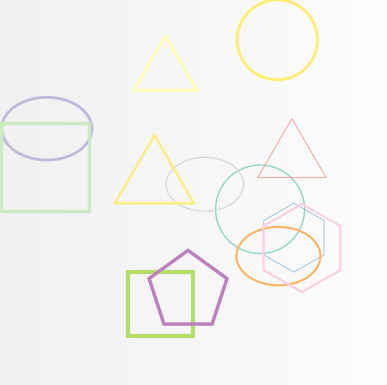[{"shape": "circle", "thickness": 1, "radius": 0.57, "center": [0.671, 0.456]}, {"shape": "triangle", "thickness": 2, "radius": 0.47, "center": [0.427, 0.812]}, {"shape": "oval", "thickness": 2, "radius": 0.58, "center": [0.121, 0.666]}, {"shape": "triangle", "thickness": 0.5, "radius": 0.51, "center": [0.753, 0.59]}, {"shape": "hexagon", "thickness": 0.5, "radius": 0.45, "center": [0.758, 0.383]}, {"shape": "oval", "thickness": 1.5, "radius": 0.54, "center": [0.719, 0.335]}, {"shape": "square", "thickness": 3, "radius": 0.42, "center": [0.414, 0.21]}, {"shape": "hexagon", "thickness": 1.5, "radius": 0.57, "center": [0.779, 0.356]}, {"shape": "oval", "thickness": 1, "radius": 0.5, "center": [0.529, 0.521]}, {"shape": "pentagon", "thickness": 2.5, "radius": 0.53, "center": [0.485, 0.244]}, {"shape": "square", "thickness": 2.5, "radius": 0.57, "center": [0.116, 0.566]}, {"shape": "circle", "thickness": 2, "radius": 0.52, "center": [0.716, 0.897]}, {"shape": "triangle", "thickness": 1.5, "radius": 0.59, "center": [0.399, 0.531]}]